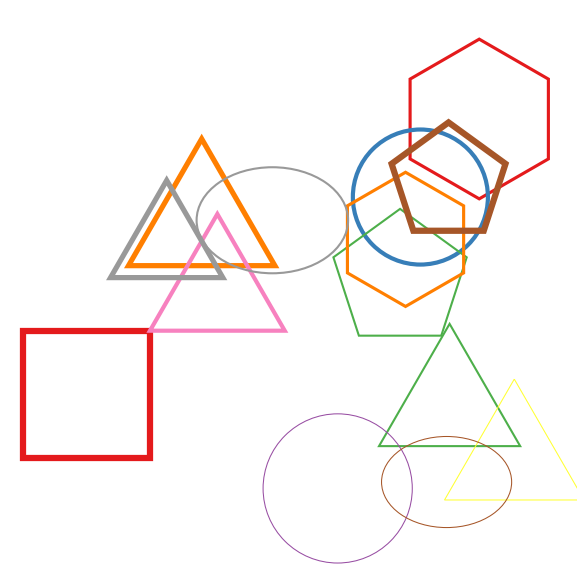[{"shape": "hexagon", "thickness": 1.5, "radius": 0.69, "center": [0.83, 0.793]}, {"shape": "square", "thickness": 3, "radius": 0.55, "center": [0.15, 0.317]}, {"shape": "circle", "thickness": 2, "radius": 0.58, "center": [0.728, 0.658]}, {"shape": "pentagon", "thickness": 1, "radius": 0.61, "center": [0.693, 0.516]}, {"shape": "triangle", "thickness": 1, "radius": 0.71, "center": [0.779, 0.297]}, {"shape": "circle", "thickness": 0.5, "radius": 0.65, "center": [0.585, 0.153]}, {"shape": "hexagon", "thickness": 1.5, "radius": 0.58, "center": [0.702, 0.585]}, {"shape": "triangle", "thickness": 2.5, "radius": 0.73, "center": [0.349, 0.612]}, {"shape": "triangle", "thickness": 0.5, "radius": 0.7, "center": [0.891, 0.203]}, {"shape": "pentagon", "thickness": 3, "radius": 0.52, "center": [0.777, 0.683]}, {"shape": "oval", "thickness": 0.5, "radius": 0.56, "center": [0.773, 0.164]}, {"shape": "triangle", "thickness": 2, "radius": 0.67, "center": [0.376, 0.494]}, {"shape": "triangle", "thickness": 2.5, "radius": 0.56, "center": [0.289, 0.575]}, {"shape": "oval", "thickness": 1, "radius": 0.66, "center": [0.472, 0.618]}]